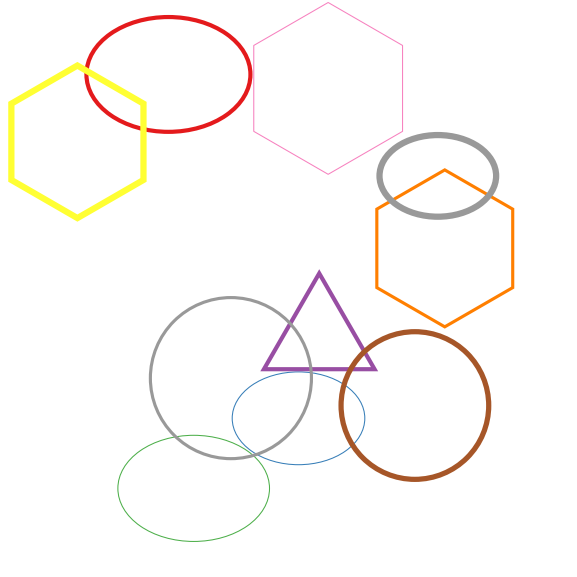[{"shape": "oval", "thickness": 2, "radius": 0.71, "center": [0.292, 0.87]}, {"shape": "oval", "thickness": 0.5, "radius": 0.57, "center": [0.517, 0.275]}, {"shape": "oval", "thickness": 0.5, "radius": 0.66, "center": [0.335, 0.153]}, {"shape": "triangle", "thickness": 2, "radius": 0.55, "center": [0.553, 0.415]}, {"shape": "hexagon", "thickness": 1.5, "radius": 0.68, "center": [0.77, 0.569]}, {"shape": "hexagon", "thickness": 3, "radius": 0.66, "center": [0.134, 0.754]}, {"shape": "circle", "thickness": 2.5, "radius": 0.64, "center": [0.718, 0.297]}, {"shape": "hexagon", "thickness": 0.5, "radius": 0.74, "center": [0.568, 0.846]}, {"shape": "circle", "thickness": 1.5, "radius": 0.7, "center": [0.4, 0.344]}, {"shape": "oval", "thickness": 3, "radius": 0.5, "center": [0.758, 0.695]}]